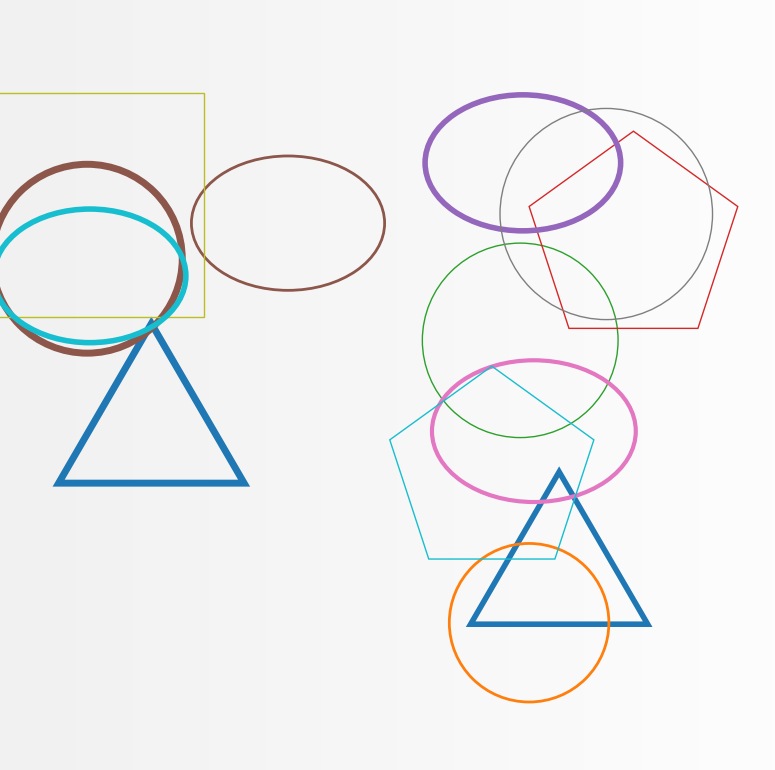[{"shape": "triangle", "thickness": 2, "radius": 0.66, "center": [0.721, 0.255]}, {"shape": "triangle", "thickness": 2.5, "radius": 0.69, "center": [0.195, 0.442]}, {"shape": "circle", "thickness": 1, "radius": 0.51, "center": [0.683, 0.191]}, {"shape": "circle", "thickness": 0.5, "radius": 0.63, "center": [0.671, 0.558]}, {"shape": "pentagon", "thickness": 0.5, "radius": 0.71, "center": [0.817, 0.688]}, {"shape": "oval", "thickness": 2, "radius": 0.63, "center": [0.675, 0.789]}, {"shape": "oval", "thickness": 1, "radius": 0.62, "center": [0.372, 0.71]}, {"shape": "circle", "thickness": 2.5, "radius": 0.61, "center": [0.113, 0.664]}, {"shape": "oval", "thickness": 1.5, "radius": 0.66, "center": [0.689, 0.44]}, {"shape": "circle", "thickness": 0.5, "radius": 0.69, "center": [0.782, 0.722]}, {"shape": "square", "thickness": 0.5, "radius": 0.73, "center": [0.118, 0.734]}, {"shape": "oval", "thickness": 2, "radius": 0.62, "center": [0.116, 0.642]}, {"shape": "pentagon", "thickness": 0.5, "radius": 0.69, "center": [0.635, 0.386]}]